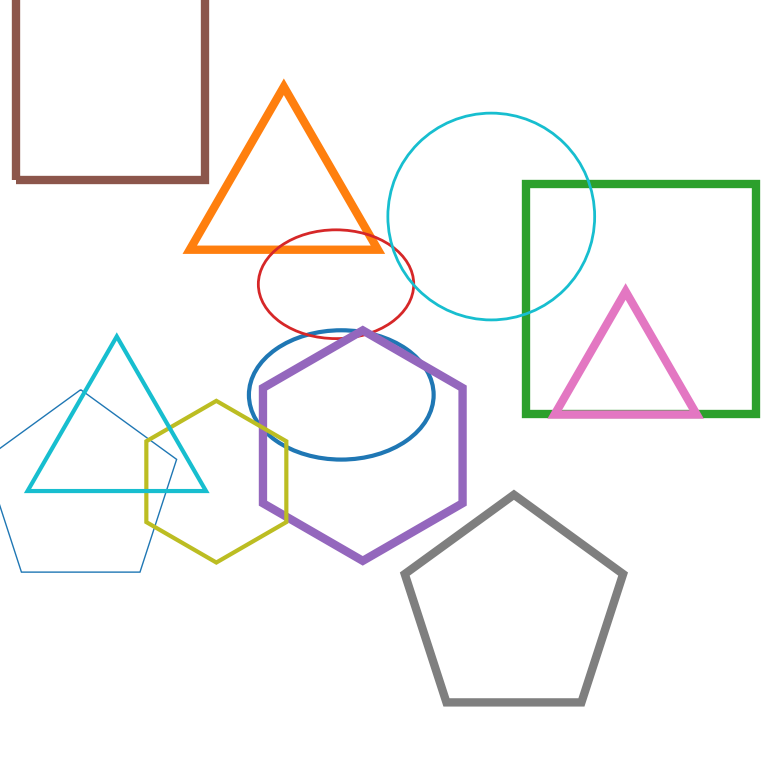[{"shape": "oval", "thickness": 1.5, "radius": 0.6, "center": [0.443, 0.487]}, {"shape": "pentagon", "thickness": 0.5, "radius": 0.65, "center": [0.105, 0.363]}, {"shape": "triangle", "thickness": 3, "radius": 0.71, "center": [0.369, 0.746]}, {"shape": "square", "thickness": 3, "radius": 0.75, "center": [0.832, 0.612]}, {"shape": "oval", "thickness": 1, "radius": 0.5, "center": [0.436, 0.631]}, {"shape": "hexagon", "thickness": 3, "radius": 0.75, "center": [0.471, 0.421]}, {"shape": "square", "thickness": 3, "radius": 0.61, "center": [0.144, 0.888]}, {"shape": "triangle", "thickness": 3, "radius": 0.53, "center": [0.813, 0.515]}, {"shape": "pentagon", "thickness": 3, "radius": 0.75, "center": [0.667, 0.208]}, {"shape": "hexagon", "thickness": 1.5, "radius": 0.52, "center": [0.281, 0.374]}, {"shape": "circle", "thickness": 1, "radius": 0.67, "center": [0.638, 0.719]}, {"shape": "triangle", "thickness": 1.5, "radius": 0.67, "center": [0.152, 0.429]}]